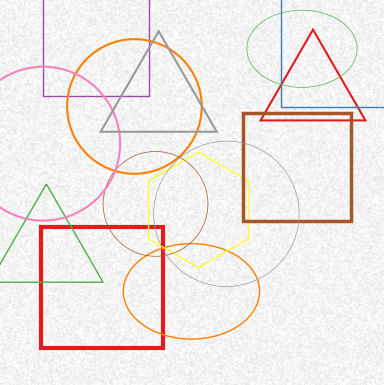[{"shape": "triangle", "thickness": 1.5, "radius": 0.79, "center": [0.813, 0.766]}, {"shape": "square", "thickness": 3, "radius": 0.79, "center": [0.265, 0.253]}, {"shape": "square", "thickness": 1, "radius": 0.79, "center": [0.888, 0.88]}, {"shape": "oval", "thickness": 0.5, "radius": 0.72, "center": [0.784, 0.873]}, {"shape": "triangle", "thickness": 1, "radius": 0.85, "center": [0.12, 0.352]}, {"shape": "square", "thickness": 1, "radius": 0.69, "center": [0.25, 0.887]}, {"shape": "circle", "thickness": 1.5, "radius": 0.87, "center": [0.349, 0.723]}, {"shape": "oval", "thickness": 1, "radius": 0.88, "center": [0.497, 0.243]}, {"shape": "hexagon", "thickness": 1, "radius": 0.75, "center": [0.516, 0.455]}, {"shape": "circle", "thickness": 0.5, "radius": 0.68, "center": [0.404, 0.47]}, {"shape": "square", "thickness": 2.5, "radius": 0.7, "center": [0.771, 0.566]}, {"shape": "circle", "thickness": 1.5, "radius": 1.0, "center": [0.112, 0.627]}, {"shape": "triangle", "thickness": 1.5, "radius": 0.87, "center": [0.412, 0.745]}, {"shape": "circle", "thickness": 0.5, "radius": 0.94, "center": [0.588, 0.445]}]